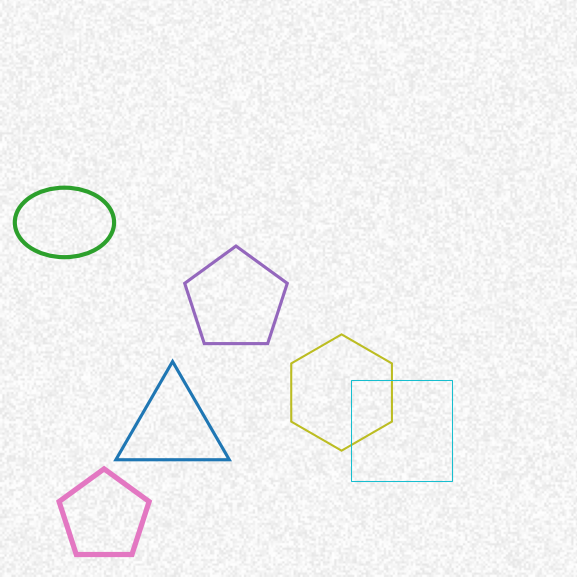[{"shape": "triangle", "thickness": 1.5, "radius": 0.57, "center": [0.299, 0.26]}, {"shape": "oval", "thickness": 2, "radius": 0.43, "center": [0.112, 0.614]}, {"shape": "pentagon", "thickness": 1.5, "radius": 0.47, "center": [0.409, 0.48]}, {"shape": "pentagon", "thickness": 2.5, "radius": 0.41, "center": [0.18, 0.105]}, {"shape": "hexagon", "thickness": 1, "radius": 0.5, "center": [0.591, 0.319]}, {"shape": "square", "thickness": 0.5, "radius": 0.44, "center": [0.696, 0.253]}]